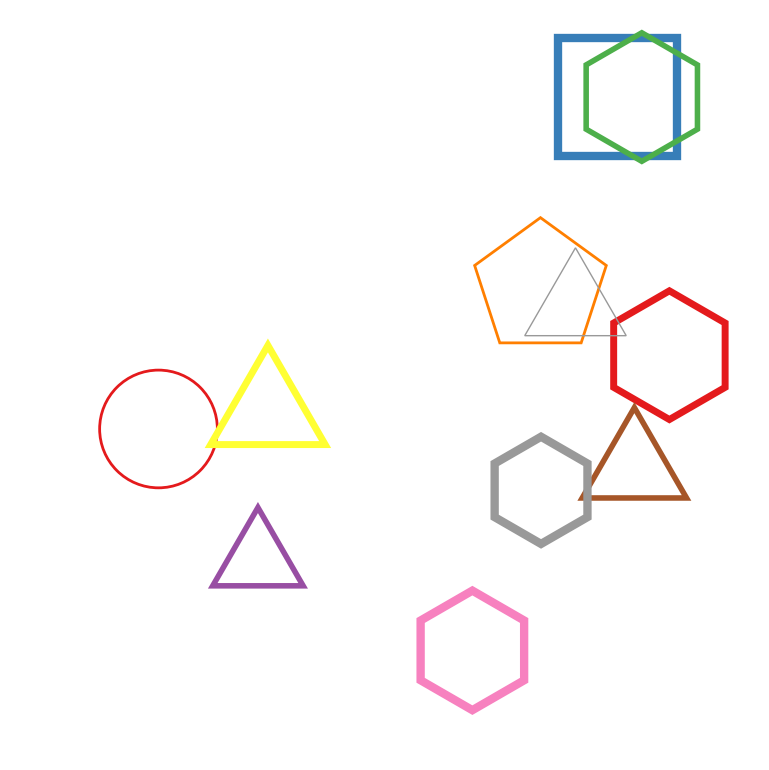[{"shape": "hexagon", "thickness": 2.5, "radius": 0.42, "center": [0.869, 0.539]}, {"shape": "circle", "thickness": 1, "radius": 0.38, "center": [0.206, 0.443]}, {"shape": "square", "thickness": 3, "radius": 0.38, "center": [0.802, 0.874]}, {"shape": "hexagon", "thickness": 2, "radius": 0.42, "center": [0.834, 0.874]}, {"shape": "triangle", "thickness": 2, "radius": 0.34, "center": [0.335, 0.273]}, {"shape": "pentagon", "thickness": 1, "radius": 0.45, "center": [0.702, 0.627]}, {"shape": "triangle", "thickness": 2.5, "radius": 0.43, "center": [0.348, 0.466]}, {"shape": "triangle", "thickness": 2, "radius": 0.39, "center": [0.824, 0.392]}, {"shape": "hexagon", "thickness": 3, "radius": 0.39, "center": [0.613, 0.155]}, {"shape": "triangle", "thickness": 0.5, "radius": 0.38, "center": [0.747, 0.602]}, {"shape": "hexagon", "thickness": 3, "radius": 0.35, "center": [0.703, 0.363]}]